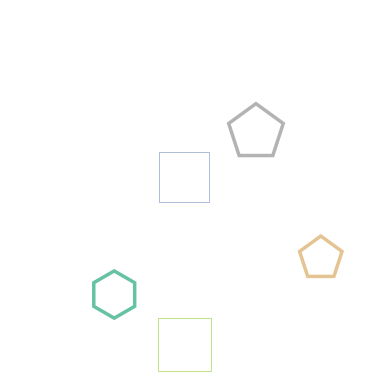[{"shape": "hexagon", "thickness": 2.5, "radius": 0.31, "center": [0.297, 0.235]}, {"shape": "square", "thickness": 0.5, "radius": 0.33, "center": [0.478, 0.541]}, {"shape": "square", "thickness": 0.5, "radius": 0.34, "center": [0.479, 0.106]}, {"shape": "pentagon", "thickness": 2.5, "radius": 0.29, "center": [0.833, 0.329]}, {"shape": "pentagon", "thickness": 2.5, "radius": 0.37, "center": [0.665, 0.656]}]